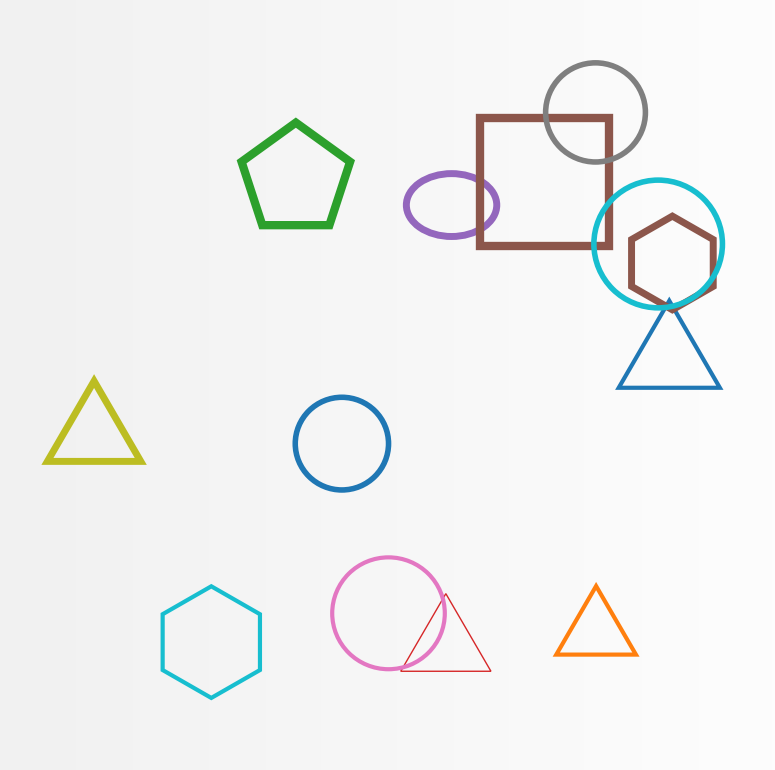[{"shape": "triangle", "thickness": 1.5, "radius": 0.38, "center": [0.864, 0.534]}, {"shape": "circle", "thickness": 2, "radius": 0.3, "center": [0.441, 0.424]}, {"shape": "triangle", "thickness": 1.5, "radius": 0.3, "center": [0.769, 0.18]}, {"shape": "pentagon", "thickness": 3, "radius": 0.37, "center": [0.382, 0.767]}, {"shape": "triangle", "thickness": 0.5, "radius": 0.34, "center": [0.575, 0.162]}, {"shape": "oval", "thickness": 2.5, "radius": 0.29, "center": [0.583, 0.734]}, {"shape": "square", "thickness": 3, "radius": 0.42, "center": [0.702, 0.763]}, {"shape": "hexagon", "thickness": 2.5, "radius": 0.3, "center": [0.868, 0.658]}, {"shape": "circle", "thickness": 1.5, "radius": 0.36, "center": [0.501, 0.204]}, {"shape": "circle", "thickness": 2, "radius": 0.32, "center": [0.768, 0.854]}, {"shape": "triangle", "thickness": 2.5, "radius": 0.35, "center": [0.121, 0.436]}, {"shape": "circle", "thickness": 2, "radius": 0.41, "center": [0.849, 0.683]}, {"shape": "hexagon", "thickness": 1.5, "radius": 0.36, "center": [0.273, 0.166]}]